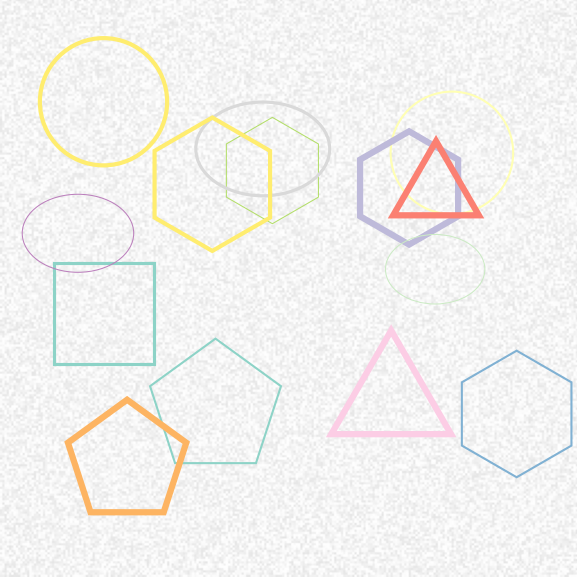[{"shape": "pentagon", "thickness": 1, "radius": 0.6, "center": [0.373, 0.294]}, {"shape": "square", "thickness": 1.5, "radius": 0.44, "center": [0.18, 0.456]}, {"shape": "circle", "thickness": 1, "radius": 0.53, "center": [0.783, 0.734]}, {"shape": "hexagon", "thickness": 3, "radius": 0.49, "center": [0.708, 0.674]}, {"shape": "triangle", "thickness": 3, "radius": 0.43, "center": [0.755, 0.669]}, {"shape": "hexagon", "thickness": 1, "radius": 0.55, "center": [0.895, 0.282]}, {"shape": "pentagon", "thickness": 3, "radius": 0.54, "center": [0.22, 0.199]}, {"shape": "hexagon", "thickness": 0.5, "radius": 0.46, "center": [0.472, 0.704]}, {"shape": "triangle", "thickness": 3, "radius": 0.6, "center": [0.677, 0.307]}, {"shape": "oval", "thickness": 1.5, "radius": 0.58, "center": [0.455, 0.741]}, {"shape": "oval", "thickness": 0.5, "radius": 0.48, "center": [0.135, 0.595]}, {"shape": "oval", "thickness": 0.5, "radius": 0.43, "center": [0.754, 0.533]}, {"shape": "hexagon", "thickness": 2, "radius": 0.58, "center": [0.368, 0.68]}, {"shape": "circle", "thickness": 2, "radius": 0.55, "center": [0.179, 0.823]}]